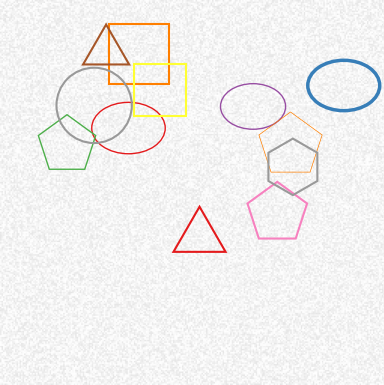[{"shape": "triangle", "thickness": 1.5, "radius": 0.39, "center": [0.518, 0.385]}, {"shape": "oval", "thickness": 1, "radius": 0.48, "center": [0.334, 0.667]}, {"shape": "oval", "thickness": 2.5, "radius": 0.47, "center": [0.893, 0.778]}, {"shape": "pentagon", "thickness": 1, "radius": 0.39, "center": [0.174, 0.624]}, {"shape": "oval", "thickness": 1, "radius": 0.42, "center": [0.657, 0.723]}, {"shape": "square", "thickness": 1.5, "radius": 0.39, "center": [0.36, 0.86]}, {"shape": "pentagon", "thickness": 0.5, "radius": 0.43, "center": [0.755, 0.623]}, {"shape": "square", "thickness": 1.5, "radius": 0.34, "center": [0.415, 0.766]}, {"shape": "triangle", "thickness": 1.5, "radius": 0.35, "center": [0.276, 0.867]}, {"shape": "pentagon", "thickness": 1.5, "radius": 0.41, "center": [0.72, 0.446]}, {"shape": "circle", "thickness": 1.5, "radius": 0.49, "center": [0.245, 0.726]}, {"shape": "hexagon", "thickness": 1.5, "radius": 0.37, "center": [0.761, 0.567]}]